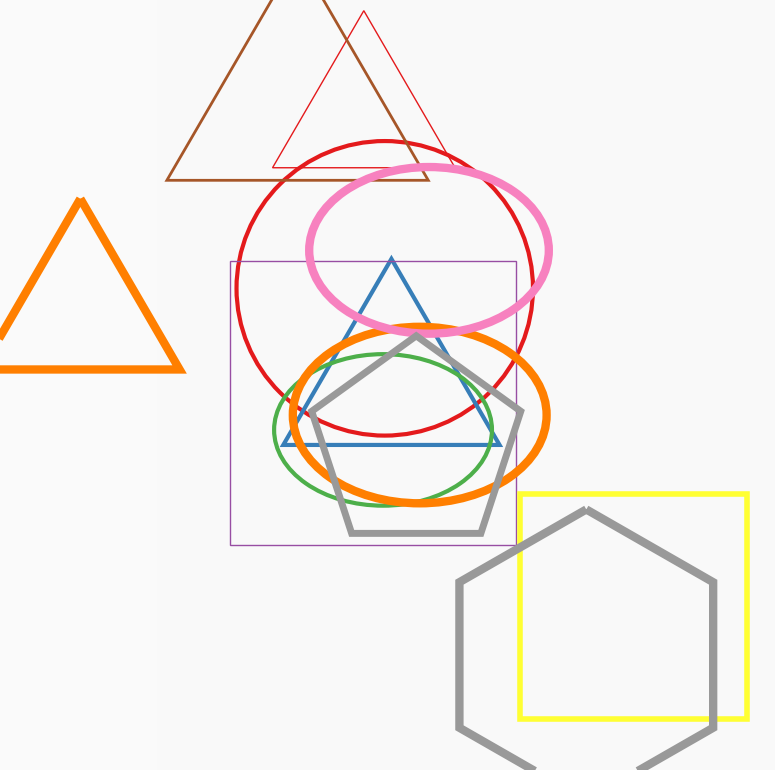[{"shape": "triangle", "thickness": 0.5, "radius": 0.68, "center": [0.469, 0.85]}, {"shape": "circle", "thickness": 1.5, "radius": 0.96, "center": [0.496, 0.626]}, {"shape": "triangle", "thickness": 1.5, "radius": 0.81, "center": [0.505, 0.503]}, {"shape": "oval", "thickness": 1.5, "radius": 0.7, "center": [0.494, 0.442]}, {"shape": "square", "thickness": 0.5, "radius": 0.92, "center": [0.482, 0.476]}, {"shape": "oval", "thickness": 3, "radius": 0.82, "center": [0.542, 0.461]}, {"shape": "triangle", "thickness": 3, "radius": 0.74, "center": [0.104, 0.594]}, {"shape": "square", "thickness": 2, "radius": 0.73, "center": [0.818, 0.213]}, {"shape": "triangle", "thickness": 1, "radius": 0.97, "center": [0.384, 0.863]}, {"shape": "oval", "thickness": 3, "radius": 0.77, "center": [0.554, 0.675]}, {"shape": "hexagon", "thickness": 3, "radius": 0.95, "center": [0.757, 0.149]}, {"shape": "pentagon", "thickness": 2.5, "radius": 0.71, "center": [0.537, 0.422]}]